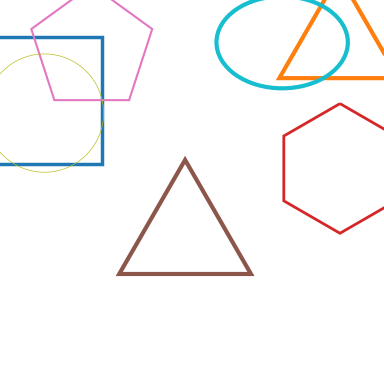[{"shape": "square", "thickness": 2.5, "radius": 0.82, "center": [0.101, 0.739]}, {"shape": "triangle", "thickness": 3, "radius": 0.89, "center": [0.88, 0.886]}, {"shape": "hexagon", "thickness": 2, "radius": 0.84, "center": [0.883, 0.563]}, {"shape": "triangle", "thickness": 3, "radius": 0.99, "center": [0.481, 0.387]}, {"shape": "pentagon", "thickness": 1.5, "radius": 0.83, "center": [0.238, 0.873]}, {"shape": "circle", "thickness": 0.5, "radius": 0.77, "center": [0.115, 0.706]}, {"shape": "oval", "thickness": 3, "radius": 0.85, "center": [0.733, 0.89]}]